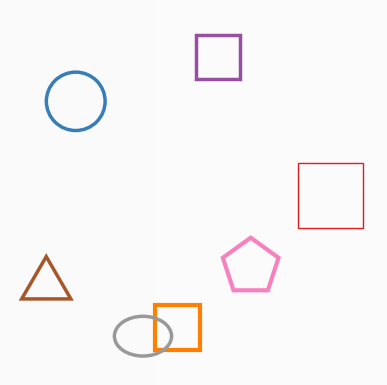[{"shape": "square", "thickness": 1, "radius": 0.42, "center": [0.853, 0.492]}, {"shape": "circle", "thickness": 2.5, "radius": 0.38, "center": [0.195, 0.737]}, {"shape": "square", "thickness": 2.5, "radius": 0.29, "center": [0.562, 0.852]}, {"shape": "square", "thickness": 3, "radius": 0.29, "center": [0.459, 0.15]}, {"shape": "triangle", "thickness": 2.5, "radius": 0.37, "center": [0.119, 0.26]}, {"shape": "pentagon", "thickness": 3, "radius": 0.38, "center": [0.647, 0.307]}, {"shape": "oval", "thickness": 2.5, "radius": 0.37, "center": [0.369, 0.127]}]